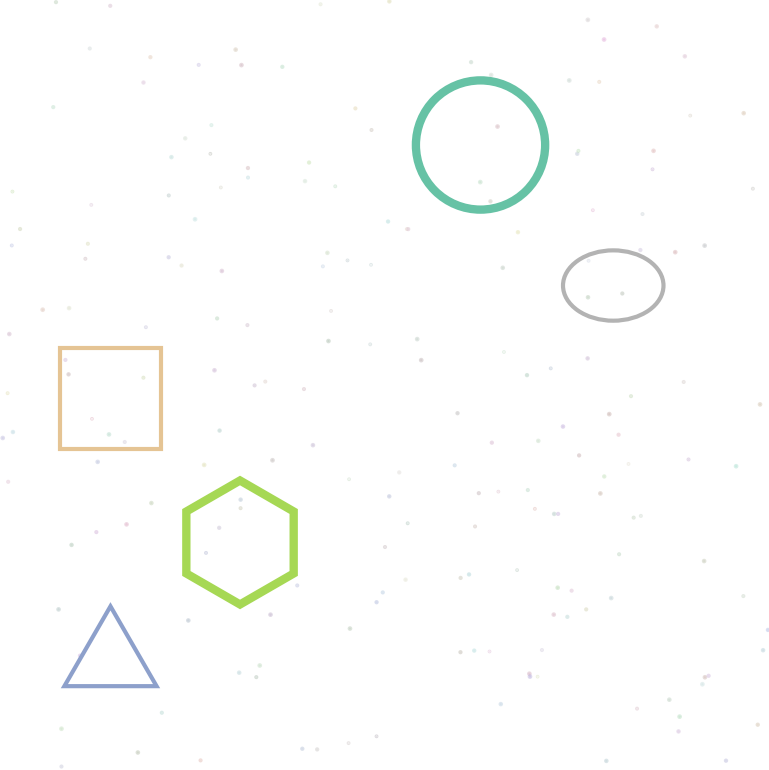[{"shape": "circle", "thickness": 3, "radius": 0.42, "center": [0.624, 0.812]}, {"shape": "triangle", "thickness": 1.5, "radius": 0.35, "center": [0.143, 0.143]}, {"shape": "hexagon", "thickness": 3, "radius": 0.4, "center": [0.312, 0.295]}, {"shape": "square", "thickness": 1.5, "radius": 0.33, "center": [0.144, 0.483]}, {"shape": "oval", "thickness": 1.5, "radius": 0.33, "center": [0.796, 0.629]}]